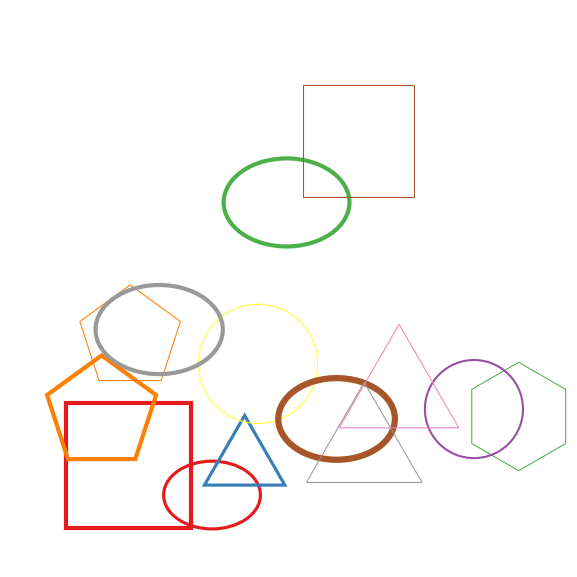[{"shape": "square", "thickness": 2, "radius": 0.54, "center": [0.223, 0.194]}, {"shape": "oval", "thickness": 1.5, "radius": 0.42, "center": [0.367, 0.142]}, {"shape": "triangle", "thickness": 1.5, "radius": 0.4, "center": [0.424, 0.199]}, {"shape": "hexagon", "thickness": 0.5, "radius": 0.47, "center": [0.898, 0.278]}, {"shape": "oval", "thickness": 2, "radius": 0.54, "center": [0.496, 0.649]}, {"shape": "circle", "thickness": 1, "radius": 0.42, "center": [0.821, 0.291]}, {"shape": "pentagon", "thickness": 0.5, "radius": 0.46, "center": [0.225, 0.414]}, {"shape": "pentagon", "thickness": 2, "radius": 0.5, "center": [0.176, 0.284]}, {"shape": "circle", "thickness": 0.5, "radius": 0.52, "center": [0.447, 0.369]}, {"shape": "oval", "thickness": 3, "radius": 0.5, "center": [0.583, 0.274]}, {"shape": "square", "thickness": 0.5, "radius": 0.48, "center": [0.621, 0.755]}, {"shape": "triangle", "thickness": 0.5, "radius": 0.6, "center": [0.691, 0.318]}, {"shape": "oval", "thickness": 2, "radius": 0.55, "center": [0.276, 0.428]}, {"shape": "triangle", "thickness": 0.5, "radius": 0.58, "center": [0.631, 0.222]}]